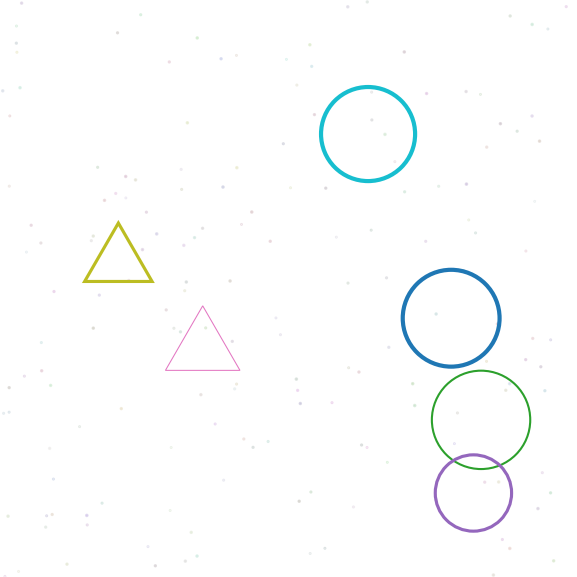[{"shape": "circle", "thickness": 2, "radius": 0.42, "center": [0.781, 0.448]}, {"shape": "circle", "thickness": 1, "radius": 0.43, "center": [0.833, 0.272]}, {"shape": "circle", "thickness": 1.5, "radius": 0.33, "center": [0.82, 0.145]}, {"shape": "triangle", "thickness": 0.5, "radius": 0.37, "center": [0.351, 0.395]}, {"shape": "triangle", "thickness": 1.5, "radius": 0.34, "center": [0.205, 0.545]}, {"shape": "circle", "thickness": 2, "radius": 0.41, "center": [0.637, 0.767]}]